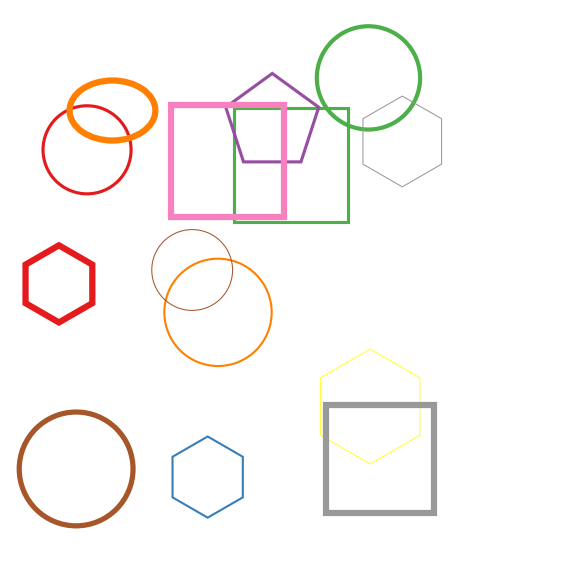[{"shape": "circle", "thickness": 1.5, "radius": 0.38, "center": [0.151, 0.74]}, {"shape": "hexagon", "thickness": 3, "radius": 0.33, "center": [0.102, 0.508]}, {"shape": "hexagon", "thickness": 1, "radius": 0.35, "center": [0.36, 0.173]}, {"shape": "square", "thickness": 1.5, "radius": 0.49, "center": [0.504, 0.714]}, {"shape": "circle", "thickness": 2, "radius": 0.45, "center": [0.638, 0.864]}, {"shape": "pentagon", "thickness": 1.5, "radius": 0.42, "center": [0.471, 0.787]}, {"shape": "oval", "thickness": 3, "radius": 0.37, "center": [0.195, 0.808]}, {"shape": "circle", "thickness": 1, "radius": 0.46, "center": [0.377, 0.458]}, {"shape": "hexagon", "thickness": 0.5, "radius": 0.5, "center": [0.641, 0.295]}, {"shape": "circle", "thickness": 2.5, "radius": 0.49, "center": [0.132, 0.187]}, {"shape": "circle", "thickness": 0.5, "radius": 0.35, "center": [0.333, 0.532]}, {"shape": "square", "thickness": 3, "radius": 0.49, "center": [0.394, 0.72]}, {"shape": "square", "thickness": 3, "radius": 0.47, "center": [0.658, 0.205]}, {"shape": "hexagon", "thickness": 0.5, "radius": 0.39, "center": [0.697, 0.754]}]